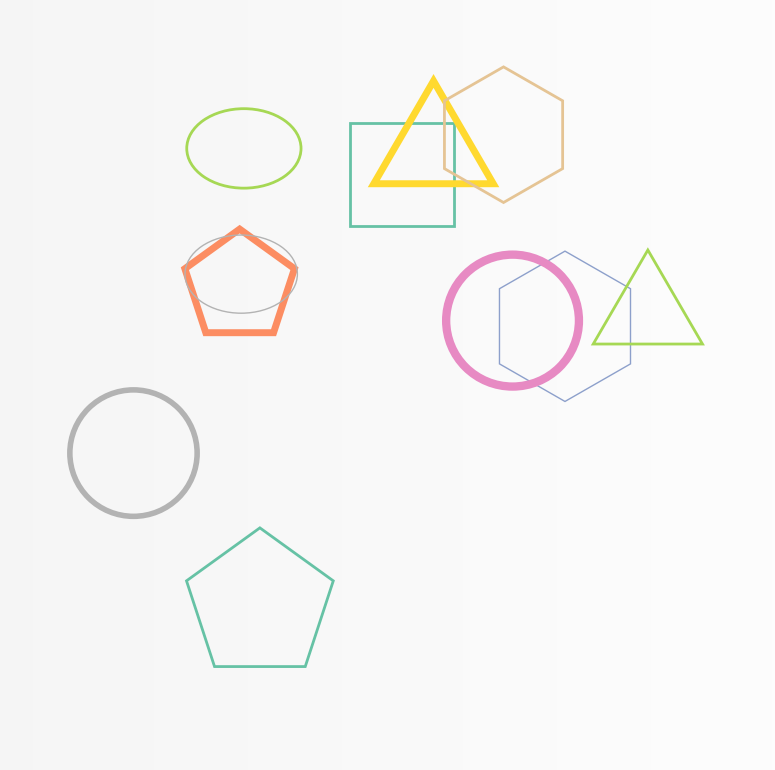[{"shape": "pentagon", "thickness": 1, "radius": 0.5, "center": [0.335, 0.215]}, {"shape": "square", "thickness": 1, "radius": 0.33, "center": [0.518, 0.773]}, {"shape": "pentagon", "thickness": 2.5, "radius": 0.37, "center": [0.309, 0.628]}, {"shape": "hexagon", "thickness": 0.5, "radius": 0.49, "center": [0.729, 0.576]}, {"shape": "circle", "thickness": 3, "radius": 0.43, "center": [0.661, 0.584]}, {"shape": "oval", "thickness": 1, "radius": 0.37, "center": [0.315, 0.807]}, {"shape": "triangle", "thickness": 1, "radius": 0.41, "center": [0.836, 0.594]}, {"shape": "triangle", "thickness": 2.5, "radius": 0.44, "center": [0.559, 0.806]}, {"shape": "hexagon", "thickness": 1, "radius": 0.44, "center": [0.65, 0.825]}, {"shape": "oval", "thickness": 0.5, "radius": 0.36, "center": [0.311, 0.644]}, {"shape": "circle", "thickness": 2, "radius": 0.41, "center": [0.172, 0.412]}]